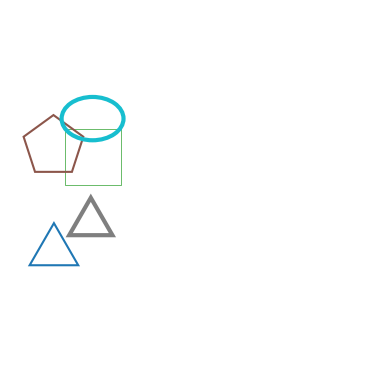[{"shape": "triangle", "thickness": 1.5, "radius": 0.36, "center": [0.14, 0.347]}, {"shape": "square", "thickness": 0.5, "radius": 0.37, "center": [0.242, 0.593]}, {"shape": "pentagon", "thickness": 1.5, "radius": 0.41, "center": [0.139, 0.62]}, {"shape": "triangle", "thickness": 3, "radius": 0.32, "center": [0.236, 0.422]}, {"shape": "oval", "thickness": 3, "radius": 0.4, "center": [0.24, 0.692]}]